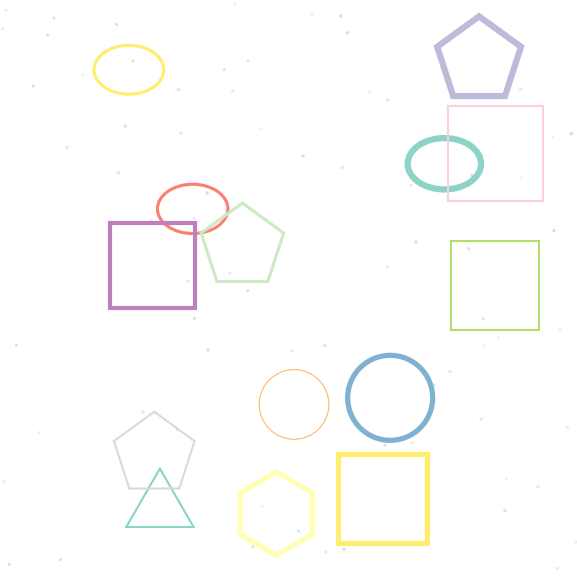[{"shape": "oval", "thickness": 3, "radius": 0.32, "center": [0.769, 0.716]}, {"shape": "triangle", "thickness": 1, "radius": 0.34, "center": [0.277, 0.12]}, {"shape": "hexagon", "thickness": 2.5, "radius": 0.36, "center": [0.478, 0.11]}, {"shape": "pentagon", "thickness": 3, "radius": 0.38, "center": [0.83, 0.895]}, {"shape": "oval", "thickness": 1.5, "radius": 0.31, "center": [0.334, 0.637]}, {"shape": "circle", "thickness": 2.5, "radius": 0.37, "center": [0.676, 0.31]}, {"shape": "circle", "thickness": 0.5, "radius": 0.3, "center": [0.509, 0.299]}, {"shape": "square", "thickness": 1, "radius": 0.38, "center": [0.857, 0.505]}, {"shape": "square", "thickness": 1, "radius": 0.41, "center": [0.859, 0.733]}, {"shape": "pentagon", "thickness": 1, "radius": 0.37, "center": [0.267, 0.213]}, {"shape": "square", "thickness": 2, "radius": 0.37, "center": [0.264, 0.54]}, {"shape": "pentagon", "thickness": 1.5, "radius": 0.38, "center": [0.42, 0.572]}, {"shape": "oval", "thickness": 1.5, "radius": 0.3, "center": [0.223, 0.878]}, {"shape": "square", "thickness": 2.5, "radius": 0.39, "center": [0.663, 0.136]}]